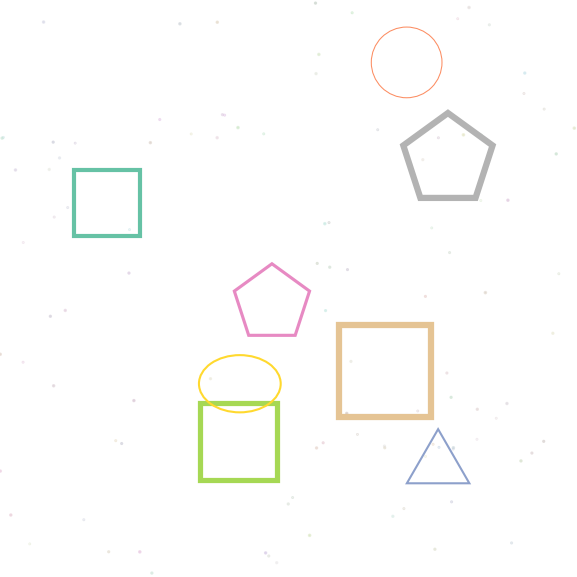[{"shape": "square", "thickness": 2, "radius": 0.29, "center": [0.186, 0.647]}, {"shape": "circle", "thickness": 0.5, "radius": 0.31, "center": [0.704, 0.891]}, {"shape": "triangle", "thickness": 1, "radius": 0.31, "center": [0.759, 0.194]}, {"shape": "pentagon", "thickness": 1.5, "radius": 0.34, "center": [0.471, 0.474]}, {"shape": "square", "thickness": 2.5, "radius": 0.33, "center": [0.412, 0.235]}, {"shape": "oval", "thickness": 1, "radius": 0.35, "center": [0.415, 0.335]}, {"shape": "square", "thickness": 3, "radius": 0.4, "center": [0.667, 0.357]}, {"shape": "pentagon", "thickness": 3, "radius": 0.41, "center": [0.776, 0.722]}]